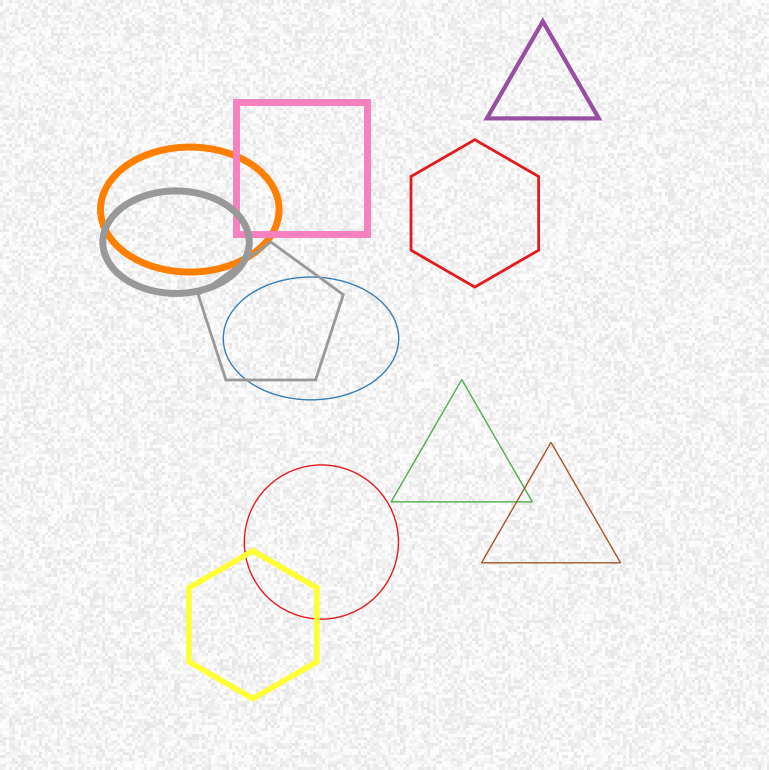[{"shape": "hexagon", "thickness": 1, "radius": 0.48, "center": [0.617, 0.723]}, {"shape": "circle", "thickness": 0.5, "radius": 0.5, "center": [0.417, 0.296]}, {"shape": "oval", "thickness": 0.5, "radius": 0.57, "center": [0.404, 0.56]}, {"shape": "triangle", "thickness": 0.5, "radius": 0.53, "center": [0.6, 0.401]}, {"shape": "triangle", "thickness": 1.5, "radius": 0.42, "center": [0.705, 0.888]}, {"shape": "oval", "thickness": 2.5, "radius": 0.58, "center": [0.247, 0.728]}, {"shape": "hexagon", "thickness": 2, "radius": 0.48, "center": [0.328, 0.189]}, {"shape": "triangle", "thickness": 0.5, "radius": 0.52, "center": [0.716, 0.321]}, {"shape": "square", "thickness": 2.5, "radius": 0.43, "center": [0.391, 0.782]}, {"shape": "oval", "thickness": 2.5, "radius": 0.48, "center": [0.229, 0.685]}, {"shape": "pentagon", "thickness": 1, "radius": 0.5, "center": [0.352, 0.587]}]